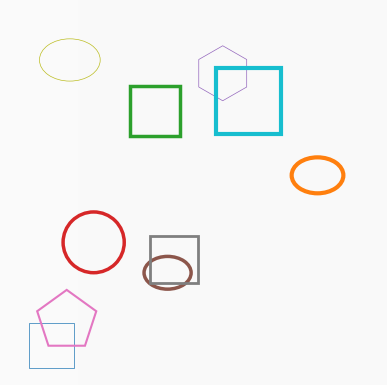[{"shape": "square", "thickness": 0.5, "radius": 0.29, "center": [0.134, 0.103]}, {"shape": "oval", "thickness": 3, "radius": 0.33, "center": [0.819, 0.545]}, {"shape": "square", "thickness": 2.5, "radius": 0.32, "center": [0.4, 0.711]}, {"shape": "circle", "thickness": 2.5, "radius": 0.39, "center": [0.242, 0.371]}, {"shape": "hexagon", "thickness": 0.5, "radius": 0.36, "center": [0.575, 0.81]}, {"shape": "oval", "thickness": 2.5, "radius": 0.3, "center": [0.432, 0.291]}, {"shape": "pentagon", "thickness": 1.5, "radius": 0.4, "center": [0.172, 0.167]}, {"shape": "square", "thickness": 2, "radius": 0.31, "center": [0.448, 0.326]}, {"shape": "oval", "thickness": 0.5, "radius": 0.39, "center": [0.18, 0.844]}, {"shape": "square", "thickness": 3, "radius": 0.42, "center": [0.641, 0.738]}]